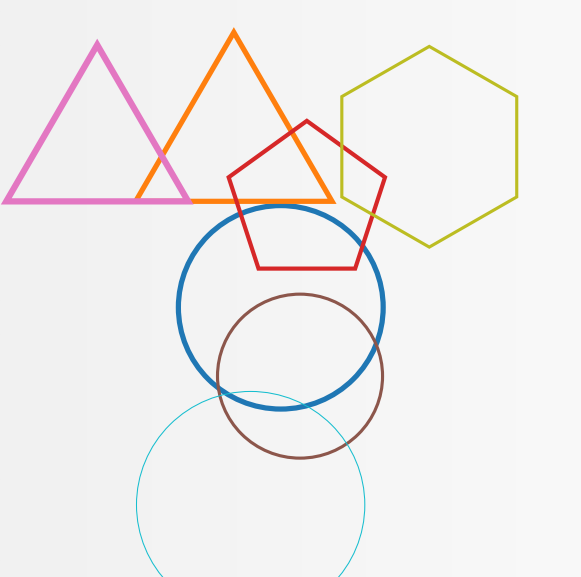[{"shape": "circle", "thickness": 2.5, "radius": 0.88, "center": [0.483, 0.467]}, {"shape": "triangle", "thickness": 2.5, "radius": 0.98, "center": [0.402, 0.748]}, {"shape": "pentagon", "thickness": 2, "radius": 0.71, "center": [0.528, 0.648]}, {"shape": "circle", "thickness": 1.5, "radius": 0.71, "center": [0.516, 0.348]}, {"shape": "triangle", "thickness": 3, "radius": 0.9, "center": [0.167, 0.741]}, {"shape": "hexagon", "thickness": 1.5, "radius": 0.87, "center": [0.739, 0.745]}, {"shape": "circle", "thickness": 0.5, "radius": 0.98, "center": [0.431, 0.125]}]